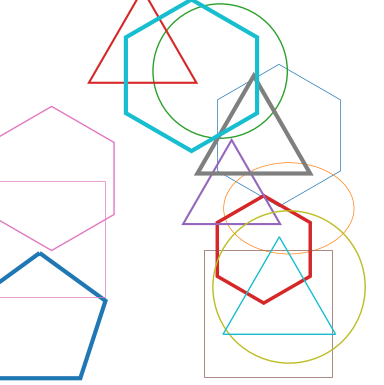[{"shape": "pentagon", "thickness": 3, "radius": 0.9, "center": [0.103, 0.163]}, {"shape": "hexagon", "thickness": 0.5, "radius": 0.92, "center": [0.725, 0.648]}, {"shape": "oval", "thickness": 0.5, "radius": 0.85, "center": [0.75, 0.459]}, {"shape": "circle", "thickness": 1, "radius": 0.87, "center": [0.572, 0.815]}, {"shape": "hexagon", "thickness": 2.5, "radius": 0.7, "center": [0.685, 0.352]}, {"shape": "triangle", "thickness": 1.5, "radius": 0.81, "center": [0.371, 0.866]}, {"shape": "triangle", "thickness": 1.5, "radius": 0.73, "center": [0.602, 0.491]}, {"shape": "square", "thickness": 0.5, "radius": 0.83, "center": [0.696, 0.186]}, {"shape": "square", "thickness": 0.5, "radius": 0.75, "center": [0.122, 0.379]}, {"shape": "hexagon", "thickness": 1, "radius": 0.94, "center": [0.134, 0.536]}, {"shape": "triangle", "thickness": 3, "radius": 0.85, "center": [0.659, 0.634]}, {"shape": "circle", "thickness": 1, "radius": 0.99, "center": [0.751, 0.255]}, {"shape": "triangle", "thickness": 1, "radius": 0.84, "center": [0.725, 0.216]}, {"shape": "hexagon", "thickness": 3, "radius": 0.98, "center": [0.497, 0.805]}]